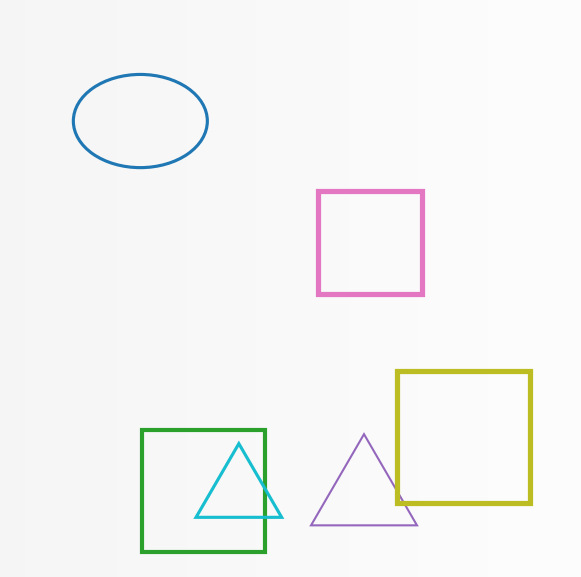[{"shape": "oval", "thickness": 1.5, "radius": 0.58, "center": [0.241, 0.79]}, {"shape": "square", "thickness": 2, "radius": 0.53, "center": [0.35, 0.149]}, {"shape": "triangle", "thickness": 1, "radius": 0.53, "center": [0.626, 0.142]}, {"shape": "square", "thickness": 2.5, "radius": 0.45, "center": [0.637, 0.579]}, {"shape": "square", "thickness": 2.5, "radius": 0.57, "center": [0.798, 0.243]}, {"shape": "triangle", "thickness": 1.5, "radius": 0.43, "center": [0.411, 0.146]}]